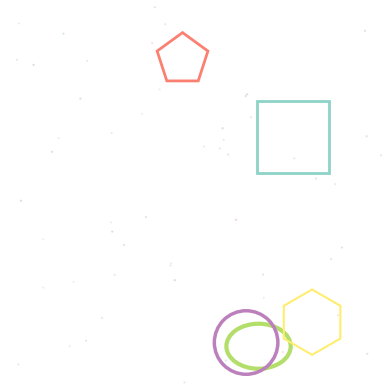[{"shape": "square", "thickness": 2, "radius": 0.47, "center": [0.761, 0.644]}, {"shape": "pentagon", "thickness": 2, "radius": 0.35, "center": [0.474, 0.846]}, {"shape": "oval", "thickness": 3, "radius": 0.42, "center": [0.672, 0.101]}, {"shape": "circle", "thickness": 2.5, "radius": 0.41, "center": [0.639, 0.11]}, {"shape": "hexagon", "thickness": 1.5, "radius": 0.42, "center": [0.811, 0.163]}]